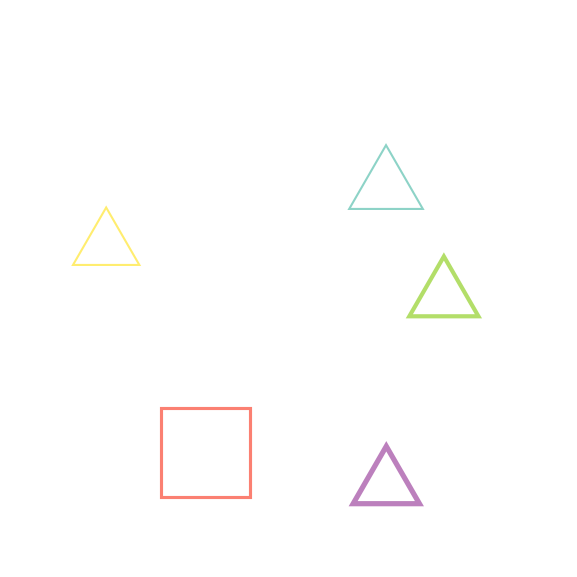[{"shape": "triangle", "thickness": 1, "radius": 0.37, "center": [0.668, 0.674]}, {"shape": "square", "thickness": 1.5, "radius": 0.39, "center": [0.357, 0.216]}, {"shape": "triangle", "thickness": 2, "radius": 0.35, "center": [0.769, 0.486]}, {"shape": "triangle", "thickness": 2.5, "radius": 0.33, "center": [0.669, 0.16]}, {"shape": "triangle", "thickness": 1, "radius": 0.33, "center": [0.184, 0.574]}]